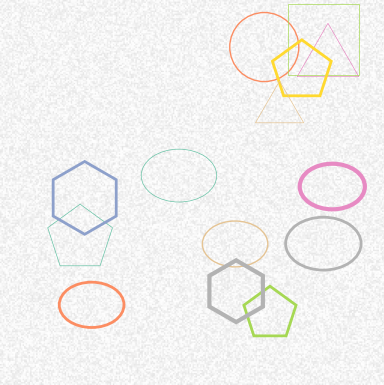[{"shape": "pentagon", "thickness": 0.5, "radius": 0.44, "center": [0.208, 0.381]}, {"shape": "oval", "thickness": 0.5, "radius": 0.49, "center": [0.465, 0.544]}, {"shape": "oval", "thickness": 2, "radius": 0.42, "center": [0.238, 0.208]}, {"shape": "circle", "thickness": 1, "radius": 0.45, "center": [0.686, 0.878]}, {"shape": "hexagon", "thickness": 2, "radius": 0.47, "center": [0.22, 0.486]}, {"shape": "triangle", "thickness": 0.5, "radius": 0.46, "center": [0.852, 0.847]}, {"shape": "oval", "thickness": 3, "radius": 0.42, "center": [0.863, 0.516]}, {"shape": "square", "thickness": 0.5, "radius": 0.46, "center": [0.841, 0.898]}, {"shape": "pentagon", "thickness": 2, "radius": 0.36, "center": [0.701, 0.185]}, {"shape": "pentagon", "thickness": 2, "radius": 0.4, "center": [0.784, 0.816]}, {"shape": "triangle", "thickness": 0.5, "radius": 0.36, "center": [0.726, 0.717]}, {"shape": "oval", "thickness": 1, "radius": 0.43, "center": [0.611, 0.366]}, {"shape": "oval", "thickness": 2, "radius": 0.49, "center": [0.84, 0.367]}, {"shape": "hexagon", "thickness": 3, "radius": 0.4, "center": [0.613, 0.244]}]